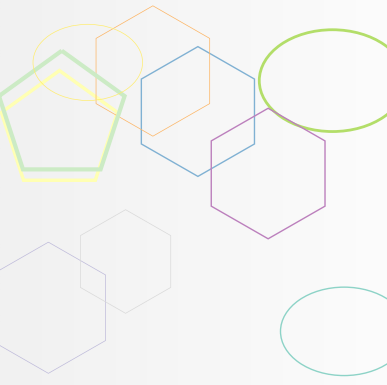[{"shape": "oval", "thickness": 1, "radius": 0.82, "center": [0.888, 0.139]}, {"shape": "pentagon", "thickness": 2.5, "radius": 0.79, "center": [0.153, 0.659]}, {"shape": "hexagon", "thickness": 0.5, "radius": 0.85, "center": [0.125, 0.201]}, {"shape": "hexagon", "thickness": 1, "radius": 0.84, "center": [0.511, 0.71]}, {"shape": "hexagon", "thickness": 0.5, "radius": 0.85, "center": [0.394, 0.816]}, {"shape": "oval", "thickness": 2, "radius": 0.94, "center": [0.858, 0.791]}, {"shape": "hexagon", "thickness": 0.5, "radius": 0.67, "center": [0.324, 0.321]}, {"shape": "hexagon", "thickness": 1, "radius": 0.85, "center": [0.692, 0.549]}, {"shape": "pentagon", "thickness": 3, "radius": 0.85, "center": [0.159, 0.698]}, {"shape": "oval", "thickness": 0.5, "radius": 0.71, "center": [0.227, 0.838]}]